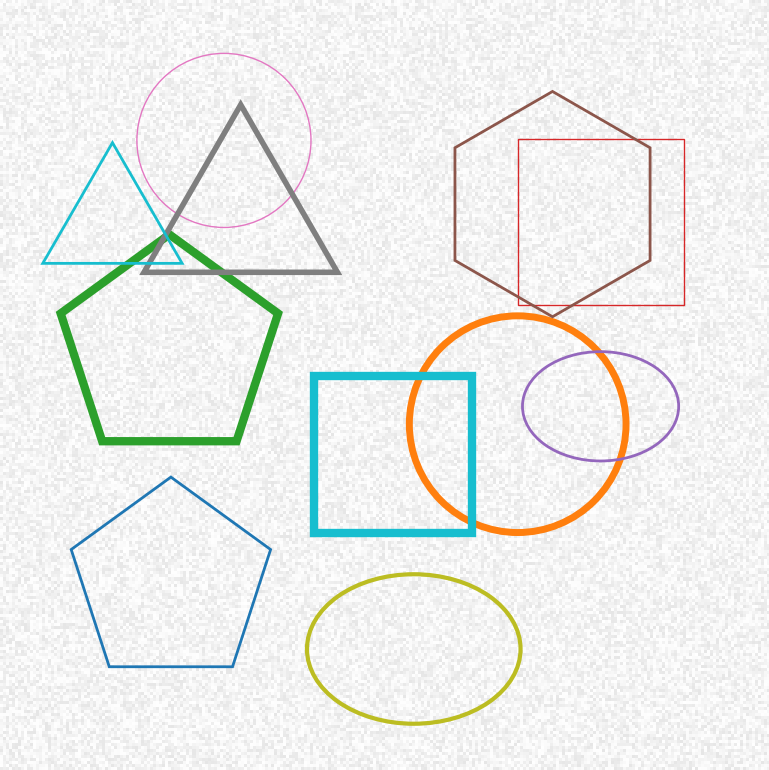[{"shape": "pentagon", "thickness": 1, "radius": 0.68, "center": [0.222, 0.244]}, {"shape": "circle", "thickness": 2.5, "radius": 0.7, "center": [0.672, 0.449]}, {"shape": "pentagon", "thickness": 3, "radius": 0.74, "center": [0.22, 0.547]}, {"shape": "square", "thickness": 0.5, "radius": 0.54, "center": [0.781, 0.712]}, {"shape": "oval", "thickness": 1, "radius": 0.51, "center": [0.78, 0.472]}, {"shape": "hexagon", "thickness": 1, "radius": 0.73, "center": [0.718, 0.735]}, {"shape": "circle", "thickness": 0.5, "radius": 0.57, "center": [0.291, 0.818]}, {"shape": "triangle", "thickness": 2, "radius": 0.73, "center": [0.313, 0.719]}, {"shape": "oval", "thickness": 1.5, "radius": 0.69, "center": [0.537, 0.157]}, {"shape": "square", "thickness": 3, "radius": 0.51, "center": [0.51, 0.41]}, {"shape": "triangle", "thickness": 1, "radius": 0.52, "center": [0.146, 0.71]}]